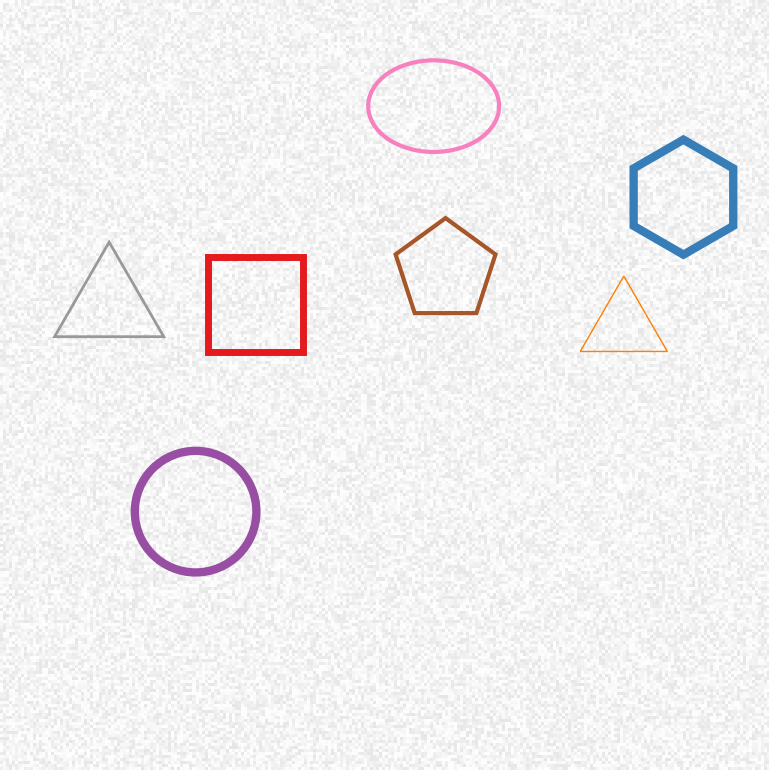[{"shape": "square", "thickness": 2.5, "radius": 0.31, "center": [0.332, 0.605]}, {"shape": "hexagon", "thickness": 3, "radius": 0.37, "center": [0.888, 0.744]}, {"shape": "circle", "thickness": 3, "radius": 0.39, "center": [0.254, 0.336]}, {"shape": "triangle", "thickness": 0.5, "radius": 0.33, "center": [0.81, 0.576]}, {"shape": "pentagon", "thickness": 1.5, "radius": 0.34, "center": [0.579, 0.649]}, {"shape": "oval", "thickness": 1.5, "radius": 0.43, "center": [0.563, 0.862]}, {"shape": "triangle", "thickness": 1, "radius": 0.41, "center": [0.142, 0.604]}]